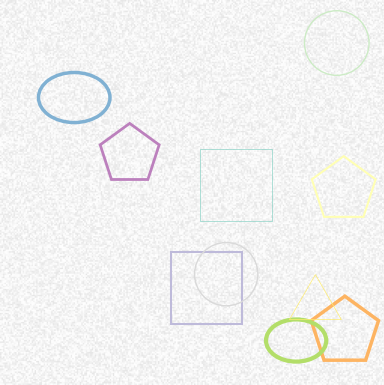[{"shape": "square", "thickness": 0.5, "radius": 0.47, "center": [0.613, 0.52]}, {"shape": "pentagon", "thickness": 1.5, "radius": 0.44, "center": [0.893, 0.507]}, {"shape": "square", "thickness": 1.5, "radius": 0.47, "center": [0.536, 0.251]}, {"shape": "oval", "thickness": 2.5, "radius": 0.46, "center": [0.193, 0.747]}, {"shape": "pentagon", "thickness": 2.5, "radius": 0.46, "center": [0.896, 0.139]}, {"shape": "oval", "thickness": 3, "radius": 0.39, "center": [0.769, 0.116]}, {"shape": "circle", "thickness": 1, "radius": 0.41, "center": [0.588, 0.288]}, {"shape": "pentagon", "thickness": 2, "radius": 0.4, "center": [0.337, 0.599]}, {"shape": "circle", "thickness": 1, "radius": 0.42, "center": [0.875, 0.888]}, {"shape": "triangle", "thickness": 0.5, "radius": 0.39, "center": [0.819, 0.209]}]